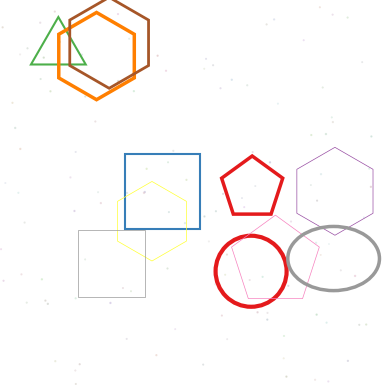[{"shape": "circle", "thickness": 3, "radius": 0.46, "center": [0.652, 0.295]}, {"shape": "pentagon", "thickness": 2.5, "radius": 0.42, "center": [0.655, 0.511]}, {"shape": "square", "thickness": 1.5, "radius": 0.49, "center": [0.421, 0.503]}, {"shape": "triangle", "thickness": 1.5, "radius": 0.41, "center": [0.152, 0.874]}, {"shape": "hexagon", "thickness": 0.5, "radius": 0.57, "center": [0.87, 0.503]}, {"shape": "hexagon", "thickness": 2.5, "radius": 0.57, "center": [0.251, 0.854]}, {"shape": "hexagon", "thickness": 0.5, "radius": 0.52, "center": [0.395, 0.425]}, {"shape": "hexagon", "thickness": 2, "radius": 0.59, "center": [0.284, 0.889]}, {"shape": "pentagon", "thickness": 0.5, "radius": 0.6, "center": [0.715, 0.321]}, {"shape": "oval", "thickness": 2.5, "radius": 0.6, "center": [0.867, 0.328]}, {"shape": "square", "thickness": 0.5, "radius": 0.44, "center": [0.289, 0.316]}]